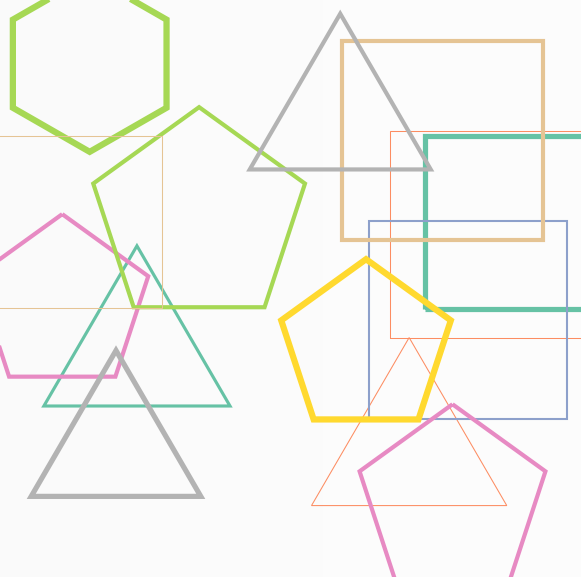[{"shape": "square", "thickness": 2.5, "radius": 0.75, "center": [0.881, 0.614]}, {"shape": "triangle", "thickness": 1.5, "radius": 0.92, "center": [0.236, 0.389]}, {"shape": "square", "thickness": 0.5, "radius": 0.9, "center": [0.851, 0.593]}, {"shape": "triangle", "thickness": 0.5, "radius": 0.97, "center": [0.704, 0.221]}, {"shape": "square", "thickness": 1, "radius": 0.86, "center": [0.805, 0.445]}, {"shape": "pentagon", "thickness": 2, "radius": 0.84, "center": [0.779, 0.131]}, {"shape": "pentagon", "thickness": 2, "radius": 0.78, "center": [0.107, 0.473]}, {"shape": "pentagon", "thickness": 2, "radius": 0.96, "center": [0.343, 0.622]}, {"shape": "hexagon", "thickness": 3, "radius": 0.76, "center": [0.154, 0.889]}, {"shape": "pentagon", "thickness": 3, "radius": 0.77, "center": [0.63, 0.397]}, {"shape": "square", "thickness": 0.5, "radius": 0.74, "center": [0.13, 0.615]}, {"shape": "square", "thickness": 2, "radius": 0.86, "center": [0.761, 0.756]}, {"shape": "triangle", "thickness": 2.5, "radius": 0.84, "center": [0.2, 0.224]}, {"shape": "triangle", "thickness": 2, "radius": 0.9, "center": [0.585, 0.796]}]